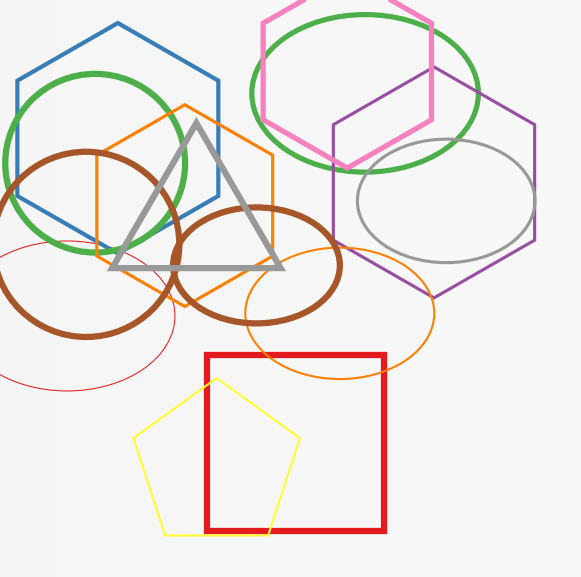[{"shape": "oval", "thickness": 0.5, "radius": 0.93, "center": [0.116, 0.452]}, {"shape": "square", "thickness": 3, "radius": 0.76, "center": [0.509, 0.232]}, {"shape": "hexagon", "thickness": 2, "radius": 1.0, "center": [0.203, 0.76]}, {"shape": "oval", "thickness": 2.5, "radius": 0.97, "center": [0.628, 0.837]}, {"shape": "circle", "thickness": 3, "radius": 0.77, "center": [0.164, 0.717]}, {"shape": "hexagon", "thickness": 1.5, "radius": 1.0, "center": [0.747, 0.683]}, {"shape": "oval", "thickness": 1, "radius": 0.81, "center": [0.585, 0.457]}, {"shape": "hexagon", "thickness": 1.5, "radius": 0.87, "center": [0.318, 0.643]}, {"shape": "pentagon", "thickness": 1, "radius": 0.75, "center": [0.373, 0.194]}, {"shape": "circle", "thickness": 3, "radius": 0.8, "center": [0.148, 0.576]}, {"shape": "oval", "thickness": 3, "radius": 0.72, "center": [0.441, 0.54]}, {"shape": "hexagon", "thickness": 2.5, "radius": 0.84, "center": [0.598, 0.875]}, {"shape": "oval", "thickness": 1.5, "radius": 0.76, "center": [0.768, 0.651]}, {"shape": "triangle", "thickness": 3, "radius": 0.84, "center": [0.338, 0.619]}]